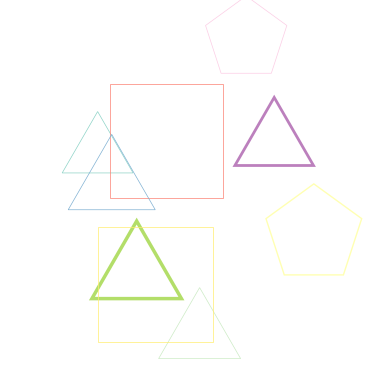[{"shape": "triangle", "thickness": 0.5, "radius": 0.53, "center": [0.254, 0.604]}, {"shape": "pentagon", "thickness": 1, "radius": 0.65, "center": [0.815, 0.392]}, {"shape": "square", "thickness": 0.5, "radius": 0.74, "center": [0.433, 0.634]}, {"shape": "triangle", "thickness": 0.5, "radius": 0.65, "center": [0.29, 0.52]}, {"shape": "triangle", "thickness": 2.5, "radius": 0.67, "center": [0.355, 0.292]}, {"shape": "pentagon", "thickness": 0.5, "radius": 0.56, "center": [0.639, 0.9]}, {"shape": "triangle", "thickness": 2, "radius": 0.59, "center": [0.712, 0.629]}, {"shape": "triangle", "thickness": 0.5, "radius": 0.62, "center": [0.518, 0.13]}, {"shape": "square", "thickness": 0.5, "radius": 0.75, "center": [0.403, 0.26]}]